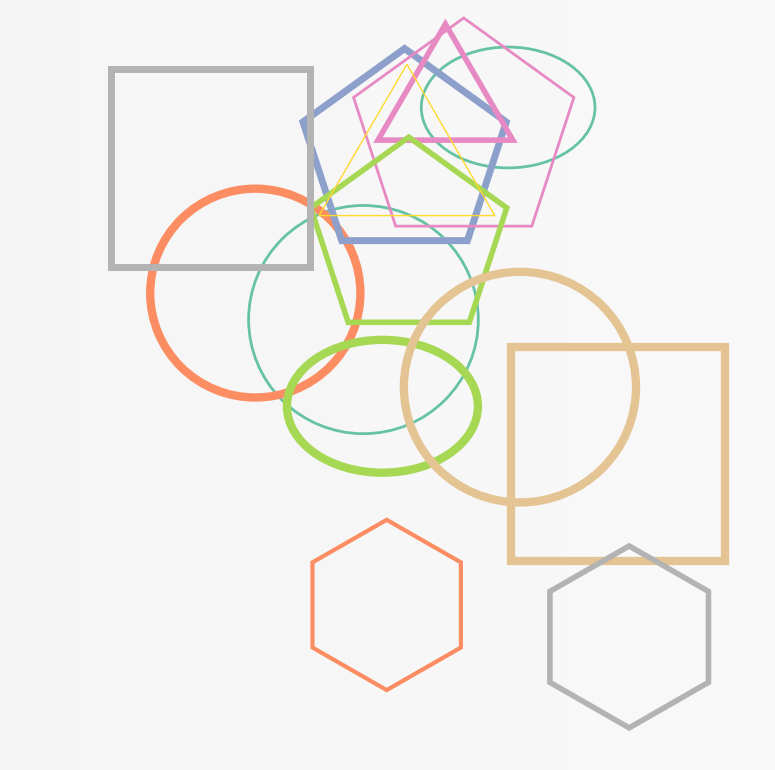[{"shape": "oval", "thickness": 1, "radius": 0.56, "center": [0.656, 0.86]}, {"shape": "circle", "thickness": 1, "radius": 0.74, "center": [0.469, 0.585]}, {"shape": "circle", "thickness": 3, "radius": 0.68, "center": [0.329, 0.619]}, {"shape": "hexagon", "thickness": 1.5, "radius": 0.55, "center": [0.499, 0.214]}, {"shape": "pentagon", "thickness": 2.5, "radius": 0.69, "center": [0.522, 0.799]}, {"shape": "triangle", "thickness": 2, "radius": 0.5, "center": [0.575, 0.868]}, {"shape": "pentagon", "thickness": 1, "radius": 0.75, "center": [0.598, 0.827]}, {"shape": "oval", "thickness": 3, "radius": 0.62, "center": [0.493, 0.472]}, {"shape": "pentagon", "thickness": 2, "radius": 0.66, "center": [0.527, 0.689]}, {"shape": "triangle", "thickness": 0.5, "radius": 0.65, "center": [0.525, 0.786]}, {"shape": "circle", "thickness": 3, "radius": 0.75, "center": [0.671, 0.497]}, {"shape": "square", "thickness": 3, "radius": 0.69, "center": [0.797, 0.41]}, {"shape": "hexagon", "thickness": 2, "radius": 0.59, "center": [0.812, 0.173]}, {"shape": "square", "thickness": 2.5, "radius": 0.64, "center": [0.272, 0.782]}]